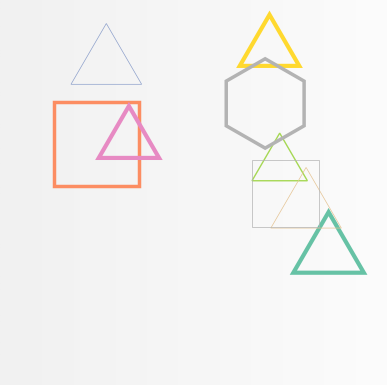[{"shape": "triangle", "thickness": 3, "radius": 0.53, "center": [0.848, 0.344]}, {"shape": "square", "thickness": 2.5, "radius": 0.55, "center": [0.248, 0.627]}, {"shape": "triangle", "thickness": 0.5, "radius": 0.53, "center": [0.274, 0.834]}, {"shape": "triangle", "thickness": 3, "radius": 0.45, "center": [0.333, 0.635]}, {"shape": "triangle", "thickness": 1, "radius": 0.41, "center": [0.722, 0.572]}, {"shape": "triangle", "thickness": 3, "radius": 0.44, "center": [0.695, 0.873]}, {"shape": "triangle", "thickness": 0.5, "radius": 0.53, "center": [0.79, 0.46]}, {"shape": "square", "thickness": 0.5, "radius": 0.43, "center": [0.737, 0.497]}, {"shape": "hexagon", "thickness": 2.5, "radius": 0.58, "center": [0.684, 0.731]}]